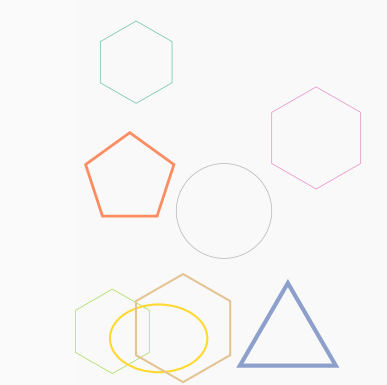[{"shape": "hexagon", "thickness": 0.5, "radius": 0.53, "center": [0.351, 0.838]}, {"shape": "pentagon", "thickness": 2, "radius": 0.6, "center": [0.335, 0.536]}, {"shape": "triangle", "thickness": 3, "radius": 0.71, "center": [0.743, 0.122]}, {"shape": "hexagon", "thickness": 0.5, "radius": 0.66, "center": [0.816, 0.642]}, {"shape": "hexagon", "thickness": 0.5, "radius": 0.55, "center": [0.29, 0.139]}, {"shape": "oval", "thickness": 1.5, "radius": 0.63, "center": [0.409, 0.121]}, {"shape": "hexagon", "thickness": 1.5, "radius": 0.7, "center": [0.473, 0.148]}, {"shape": "circle", "thickness": 0.5, "radius": 0.62, "center": [0.578, 0.452]}]